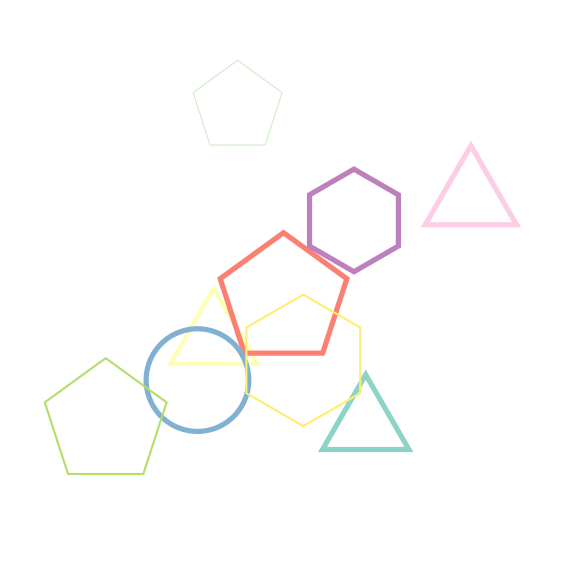[{"shape": "triangle", "thickness": 2.5, "radius": 0.43, "center": [0.633, 0.264]}, {"shape": "triangle", "thickness": 2, "radius": 0.43, "center": [0.37, 0.413]}, {"shape": "pentagon", "thickness": 2.5, "radius": 0.58, "center": [0.491, 0.481]}, {"shape": "circle", "thickness": 2.5, "radius": 0.44, "center": [0.342, 0.341]}, {"shape": "pentagon", "thickness": 1, "radius": 0.55, "center": [0.183, 0.268]}, {"shape": "triangle", "thickness": 2.5, "radius": 0.46, "center": [0.815, 0.656]}, {"shape": "hexagon", "thickness": 2.5, "radius": 0.44, "center": [0.613, 0.617]}, {"shape": "pentagon", "thickness": 0.5, "radius": 0.41, "center": [0.411, 0.814]}, {"shape": "hexagon", "thickness": 1, "radius": 0.57, "center": [0.525, 0.375]}]